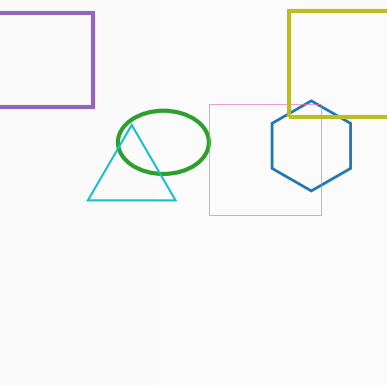[{"shape": "hexagon", "thickness": 2, "radius": 0.58, "center": [0.803, 0.621]}, {"shape": "oval", "thickness": 3, "radius": 0.59, "center": [0.422, 0.63]}, {"shape": "square", "thickness": 3, "radius": 0.61, "center": [0.117, 0.843]}, {"shape": "square", "thickness": 0.5, "radius": 0.72, "center": [0.685, 0.585]}, {"shape": "square", "thickness": 3, "radius": 0.69, "center": [0.884, 0.834]}, {"shape": "triangle", "thickness": 1.5, "radius": 0.65, "center": [0.34, 0.545]}]